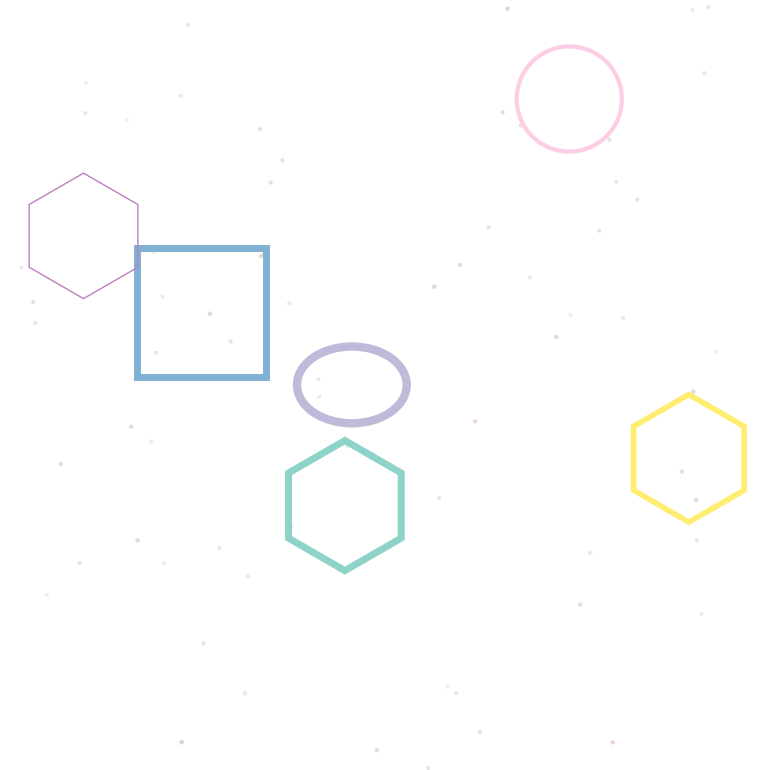[{"shape": "hexagon", "thickness": 2.5, "radius": 0.42, "center": [0.448, 0.343]}, {"shape": "oval", "thickness": 3, "radius": 0.36, "center": [0.457, 0.5]}, {"shape": "square", "thickness": 2.5, "radius": 0.42, "center": [0.262, 0.595]}, {"shape": "circle", "thickness": 1.5, "radius": 0.34, "center": [0.739, 0.871]}, {"shape": "hexagon", "thickness": 0.5, "radius": 0.41, "center": [0.108, 0.694]}, {"shape": "hexagon", "thickness": 2, "radius": 0.41, "center": [0.895, 0.405]}]